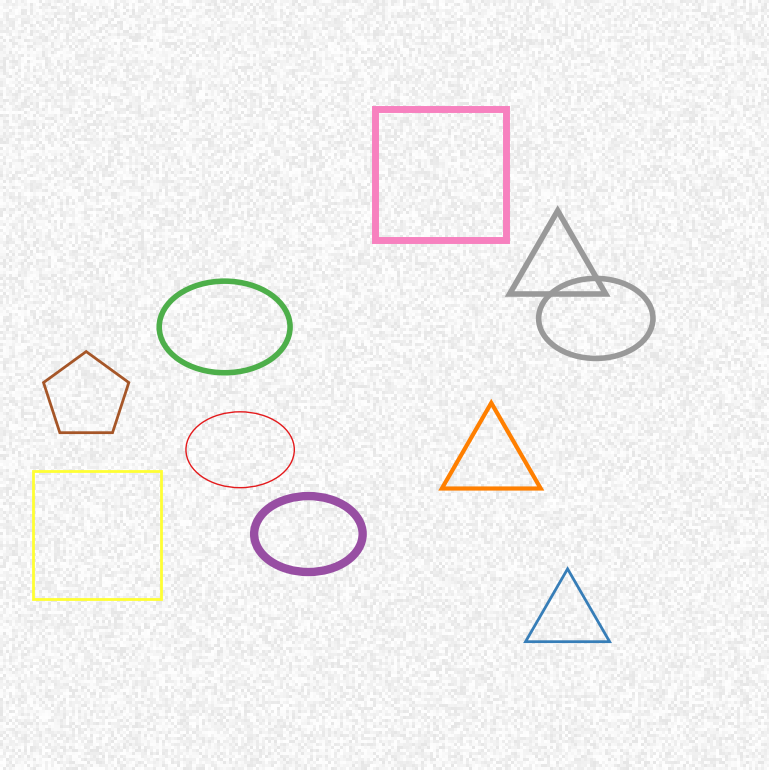[{"shape": "oval", "thickness": 0.5, "radius": 0.35, "center": [0.312, 0.416]}, {"shape": "triangle", "thickness": 1, "radius": 0.32, "center": [0.737, 0.198]}, {"shape": "oval", "thickness": 2, "radius": 0.42, "center": [0.292, 0.575]}, {"shape": "oval", "thickness": 3, "radius": 0.35, "center": [0.401, 0.306]}, {"shape": "triangle", "thickness": 1.5, "radius": 0.37, "center": [0.638, 0.403]}, {"shape": "square", "thickness": 1, "radius": 0.42, "center": [0.126, 0.305]}, {"shape": "pentagon", "thickness": 1, "radius": 0.29, "center": [0.112, 0.485]}, {"shape": "square", "thickness": 2.5, "radius": 0.42, "center": [0.572, 0.773]}, {"shape": "triangle", "thickness": 2, "radius": 0.36, "center": [0.724, 0.654]}, {"shape": "oval", "thickness": 2, "radius": 0.37, "center": [0.774, 0.586]}]